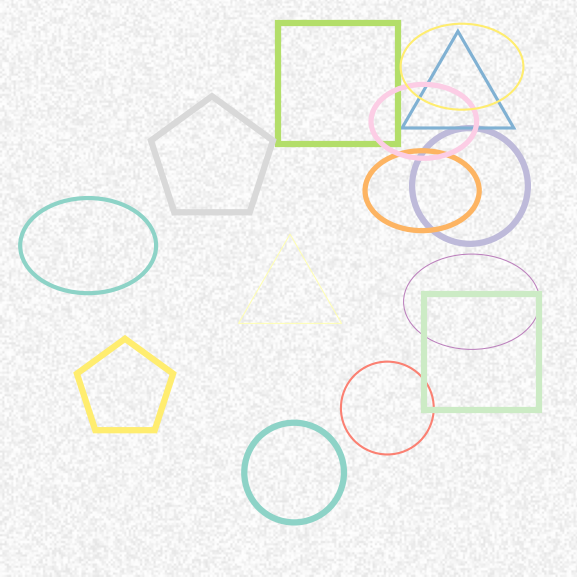[{"shape": "oval", "thickness": 2, "radius": 0.59, "center": [0.153, 0.574]}, {"shape": "circle", "thickness": 3, "radius": 0.43, "center": [0.509, 0.181]}, {"shape": "triangle", "thickness": 0.5, "radius": 0.51, "center": [0.502, 0.491]}, {"shape": "circle", "thickness": 3, "radius": 0.5, "center": [0.814, 0.677]}, {"shape": "circle", "thickness": 1, "radius": 0.4, "center": [0.671, 0.293]}, {"shape": "triangle", "thickness": 1.5, "radius": 0.56, "center": [0.793, 0.833]}, {"shape": "oval", "thickness": 2.5, "radius": 0.49, "center": [0.731, 0.669]}, {"shape": "square", "thickness": 3, "radius": 0.52, "center": [0.585, 0.855]}, {"shape": "oval", "thickness": 2.5, "radius": 0.46, "center": [0.734, 0.789]}, {"shape": "pentagon", "thickness": 3, "radius": 0.56, "center": [0.367, 0.721]}, {"shape": "oval", "thickness": 0.5, "radius": 0.59, "center": [0.817, 0.477]}, {"shape": "square", "thickness": 3, "radius": 0.5, "center": [0.834, 0.39]}, {"shape": "oval", "thickness": 1, "radius": 0.53, "center": [0.8, 0.884]}, {"shape": "pentagon", "thickness": 3, "radius": 0.44, "center": [0.216, 0.325]}]